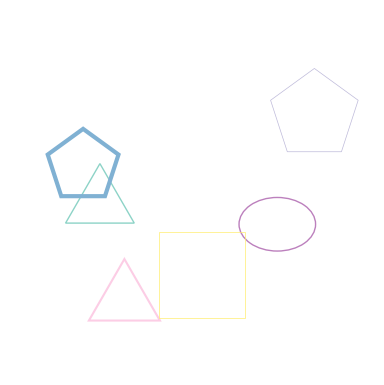[{"shape": "triangle", "thickness": 1, "radius": 0.51, "center": [0.26, 0.472]}, {"shape": "pentagon", "thickness": 0.5, "radius": 0.6, "center": [0.817, 0.703]}, {"shape": "pentagon", "thickness": 3, "radius": 0.48, "center": [0.216, 0.569]}, {"shape": "triangle", "thickness": 1.5, "radius": 0.53, "center": [0.323, 0.221]}, {"shape": "oval", "thickness": 1, "radius": 0.5, "center": [0.72, 0.418]}, {"shape": "square", "thickness": 0.5, "radius": 0.56, "center": [0.524, 0.286]}]